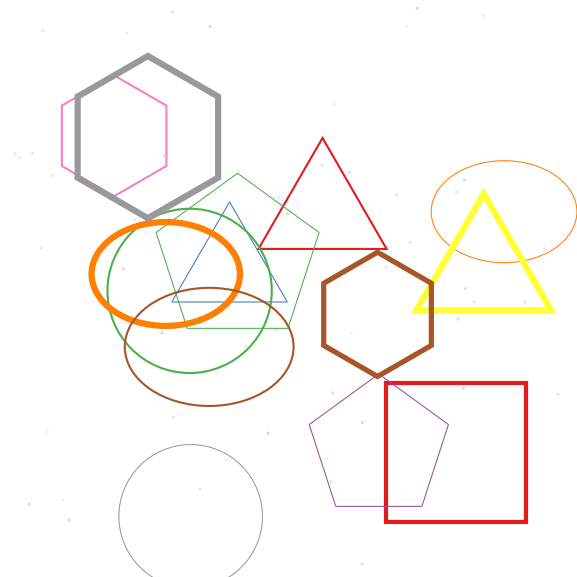[{"shape": "triangle", "thickness": 1, "radius": 0.64, "center": [0.559, 0.632]}, {"shape": "square", "thickness": 2, "radius": 0.6, "center": [0.79, 0.216]}, {"shape": "triangle", "thickness": 0.5, "radius": 0.58, "center": [0.397, 0.534]}, {"shape": "pentagon", "thickness": 0.5, "radius": 0.74, "center": [0.411, 0.551]}, {"shape": "circle", "thickness": 1, "radius": 0.71, "center": [0.328, 0.495]}, {"shape": "pentagon", "thickness": 0.5, "radius": 0.63, "center": [0.656, 0.225]}, {"shape": "oval", "thickness": 3, "radius": 0.64, "center": [0.287, 0.525]}, {"shape": "oval", "thickness": 0.5, "radius": 0.63, "center": [0.873, 0.633]}, {"shape": "triangle", "thickness": 3, "radius": 0.67, "center": [0.838, 0.529]}, {"shape": "oval", "thickness": 1, "radius": 0.73, "center": [0.362, 0.398]}, {"shape": "hexagon", "thickness": 2.5, "radius": 0.54, "center": [0.654, 0.455]}, {"shape": "hexagon", "thickness": 1, "radius": 0.52, "center": [0.198, 0.764]}, {"shape": "circle", "thickness": 0.5, "radius": 0.62, "center": [0.33, 0.105]}, {"shape": "hexagon", "thickness": 3, "radius": 0.7, "center": [0.256, 0.762]}]